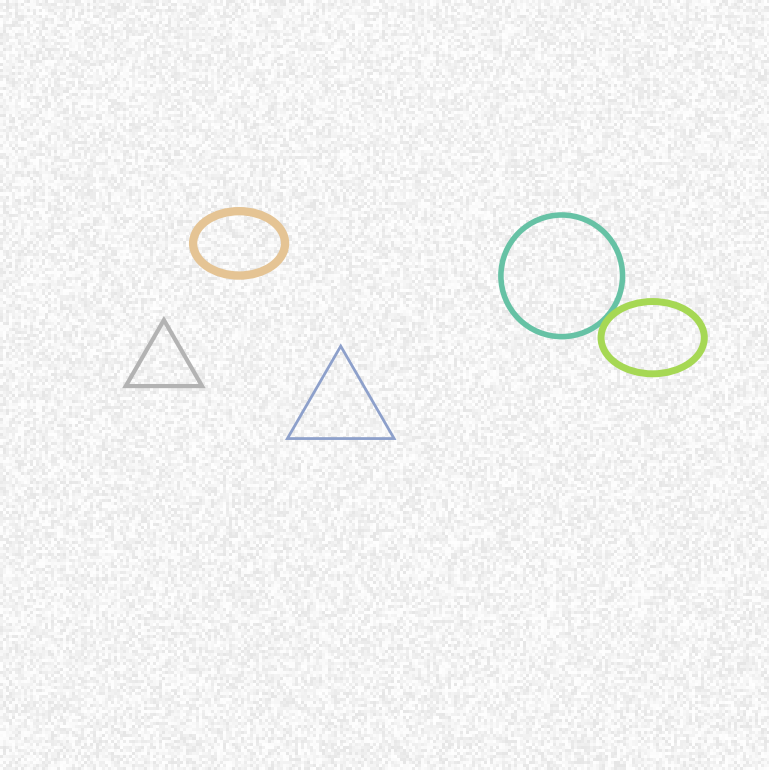[{"shape": "circle", "thickness": 2, "radius": 0.39, "center": [0.73, 0.642]}, {"shape": "triangle", "thickness": 1, "radius": 0.4, "center": [0.443, 0.47]}, {"shape": "oval", "thickness": 2.5, "radius": 0.34, "center": [0.848, 0.561]}, {"shape": "oval", "thickness": 3, "radius": 0.3, "center": [0.311, 0.684]}, {"shape": "triangle", "thickness": 1.5, "radius": 0.29, "center": [0.213, 0.527]}]